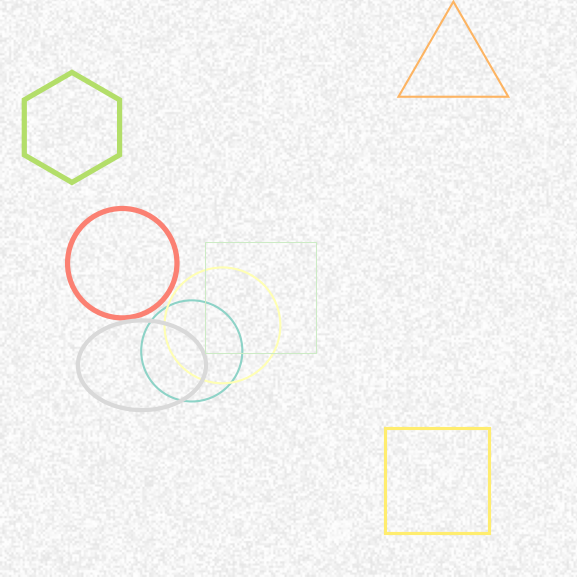[{"shape": "circle", "thickness": 1, "radius": 0.44, "center": [0.332, 0.391]}, {"shape": "circle", "thickness": 1, "radius": 0.5, "center": [0.385, 0.436]}, {"shape": "circle", "thickness": 2.5, "radius": 0.47, "center": [0.212, 0.543]}, {"shape": "triangle", "thickness": 1, "radius": 0.55, "center": [0.785, 0.887]}, {"shape": "hexagon", "thickness": 2.5, "radius": 0.48, "center": [0.125, 0.779]}, {"shape": "oval", "thickness": 2, "radius": 0.55, "center": [0.246, 0.367]}, {"shape": "square", "thickness": 0.5, "radius": 0.48, "center": [0.452, 0.484]}, {"shape": "square", "thickness": 1.5, "radius": 0.45, "center": [0.757, 0.168]}]